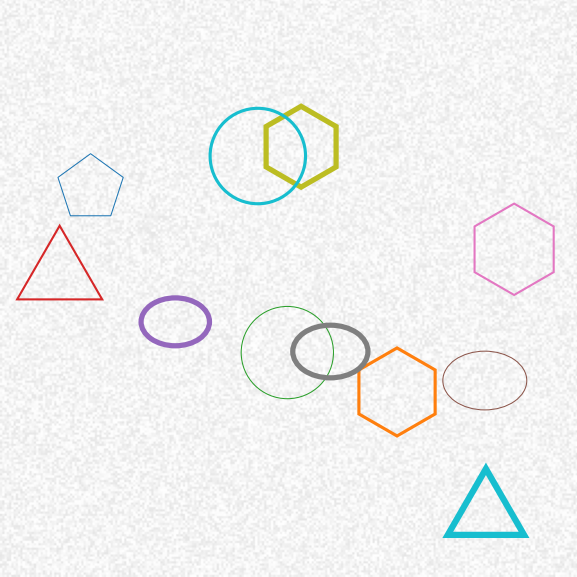[{"shape": "pentagon", "thickness": 0.5, "radius": 0.3, "center": [0.157, 0.674]}, {"shape": "hexagon", "thickness": 1.5, "radius": 0.38, "center": [0.687, 0.32]}, {"shape": "circle", "thickness": 0.5, "radius": 0.4, "center": [0.498, 0.389]}, {"shape": "triangle", "thickness": 1, "radius": 0.43, "center": [0.103, 0.523]}, {"shape": "oval", "thickness": 2.5, "radius": 0.3, "center": [0.304, 0.442]}, {"shape": "oval", "thickness": 0.5, "radius": 0.36, "center": [0.839, 0.34]}, {"shape": "hexagon", "thickness": 1, "radius": 0.4, "center": [0.89, 0.567]}, {"shape": "oval", "thickness": 2.5, "radius": 0.33, "center": [0.572, 0.39]}, {"shape": "hexagon", "thickness": 2.5, "radius": 0.35, "center": [0.521, 0.745]}, {"shape": "circle", "thickness": 1.5, "radius": 0.41, "center": [0.446, 0.729]}, {"shape": "triangle", "thickness": 3, "radius": 0.38, "center": [0.841, 0.111]}]